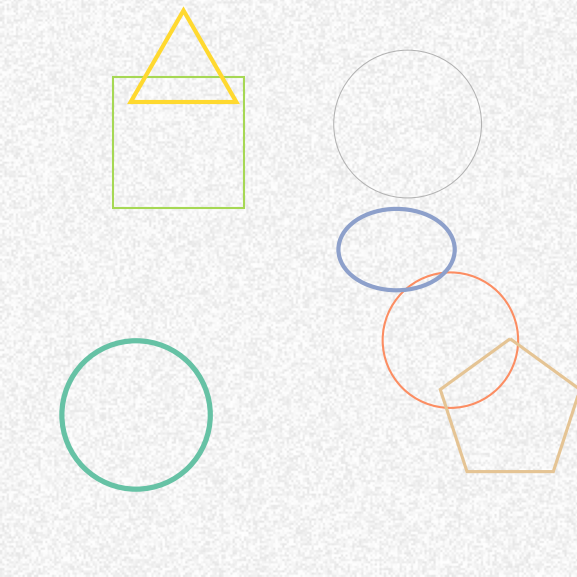[{"shape": "circle", "thickness": 2.5, "radius": 0.64, "center": [0.236, 0.281]}, {"shape": "circle", "thickness": 1, "radius": 0.59, "center": [0.78, 0.41]}, {"shape": "oval", "thickness": 2, "radius": 0.5, "center": [0.687, 0.567]}, {"shape": "square", "thickness": 1, "radius": 0.57, "center": [0.31, 0.752]}, {"shape": "triangle", "thickness": 2, "radius": 0.53, "center": [0.318, 0.875]}, {"shape": "pentagon", "thickness": 1.5, "radius": 0.64, "center": [0.883, 0.285]}, {"shape": "circle", "thickness": 0.5, "radius": 0.64, "center": [0.706, 0.784]}]